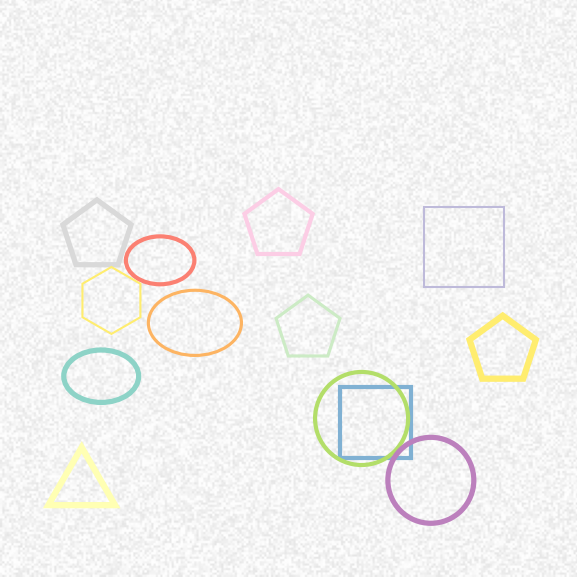[{"shape": "oval", "thickness": 2.5, "radius": 0.32, "center": [0.175, 0.348]}, {"shape": "triangle", "thickness": 3, "radius": 0.33, "center": [0.141, 0.158]}, {"shape": "square", "thickness": 1, "radius": 0.34, "center": [0.803, 0.571]}, {"shape": "oval", "thickness": 2, "radius": 0.3, "center": [0.277, 0.548]}, {"shape": "square", "thickness": 2, "radius": 0.31, "center": [0.651, 0.267]}, {"shape": "oval", "thickness": 1.5, "radius": 0.4, "center": [0.338, 0.44]}, {"shape": "circle", "thickness": 2, "radius": 0.4, "center": [0.626, 0.275]}, {"shape": "pentagon", "thickness": 2, "radius": 0.31, "center": [0.482, 0.61]}, {"shape": "pentagon", "thickness": 2.5, "radius": 0.31, "center": [0.168, 0.591]}, {"shape": "circle", "thickness": 2.5, "radius": 0.37, "center": [0.746, 0.167]}, {"shape": "pentagon", "thickness": 1.5, "radius": 0.29, "center": [0.533, 0.43]}, {"shape": "hexagon", "thickness": 1, "radius": 0.29, "center": [0.193, 0.479]}, {"shape": "pentagon", "thickness": 3, "radius": 0.3, "center": [0.87, 0.392]}]